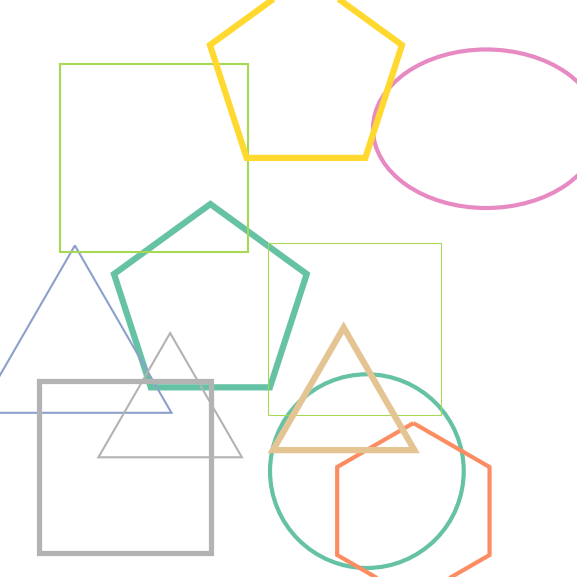[{"shape": "pentagon", "thickness": 3, "radius": 0.88, "center": [0.364, 0.47]}, {"shape": "circle", "thickness": 2, "radius": 0.84, "center": [0.635, 0.183]}, {"shape": "hexagon", "thickness": 2, "radius": 0.76, "center": [0.716, 0.114]}, {"shape": "triangle", "thickness": 1, "radius": 0.97, "center": [0.13, 0.381]}, {"shape": "oval", "thickness": 2, "radius": 0.98, "center": [0.842, 0.776]}, {"shape": "square", "thickness": 0.5, "radius": 0.75, "center": [0.614, 0.43]}, {"shape": "square", "thickness": 1, "radius": 0.81, "center": [0.266, 0.725]}, {"shape": "pentagon", "thickness": 3, "radius": 0.87, "center": [0.53, 0.867]}, {"shape": "triangle", "thickness": 3, "radius": 0.71, "center": [0.595, 0.29]}, {"shape": "triangle", "thickness": 1, "radius": 0.72, "center": [0.295, 0.279]}, {"shape": "square", "thickness": 2.5, "radius": 0.75, "center": [0.216, 0.191]}]